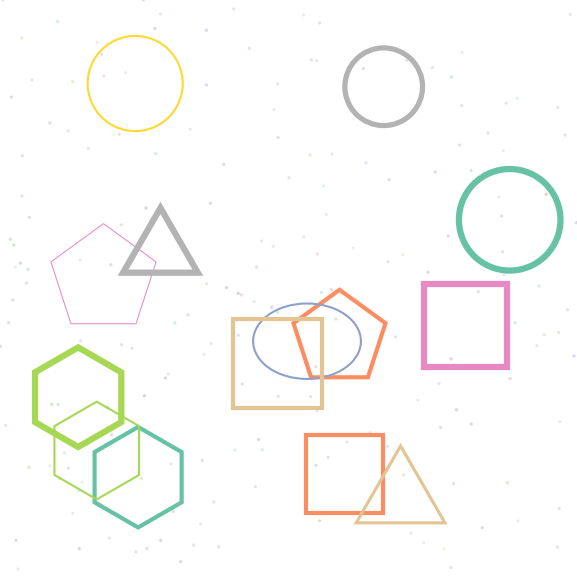[{"shape": "circle", "thickness": 3, "radius": 0.44, "center": [0.883, 0.619]}, {"shape": "hexagon", "thickness": 2, "radius": 0.44, "center": [0.239, 0.173]}, {"shape": "square", "thickness": 2, "radius": 0.33, "center": [0.596, 0.178]}, {"shape": "pentagon", "thickness": 2, "radius": 0.42, "center": [0.588, 0.414]}, {"shape": "oval", "thickness": 1, "radius": 0.47, "center": [0.532, 0.408]}, {"shape": "square", "thickness": 3, "radius": 0.36, "center": [0.807, 0.436]}, {"shape": "pentagon", "thickness": 0.5, "radius": 0.48, "center": [0.179, 0.516]}, {"shape": "hexagon", "thickness": 1, "radius": 0.42, "center": [0.168, 0.219]}, {"shape": "hexagon", "thickness": 3, "radius": 0.43, "center": [0.135, 0.311]}, {"shape": "circle", "thickness": 1, "radius": 0.41, "center": [0.234, 0.855]}, {"shape": "triangle", "thickness": 1.5, "radius": 0.44, "center": [0.694, 0.138]}, {"shape": "square", "thickness": 2, "radius": 0.39, "center": [0.481, 0.37]}, {"shape": "circle", "thickness": 2.5, "radius": 0.34, "center": [0.664, 0.849]}, {"shape": "triangle", "thickness": 3, "radius": 0.37, "center": [0.278, 0.564]}]